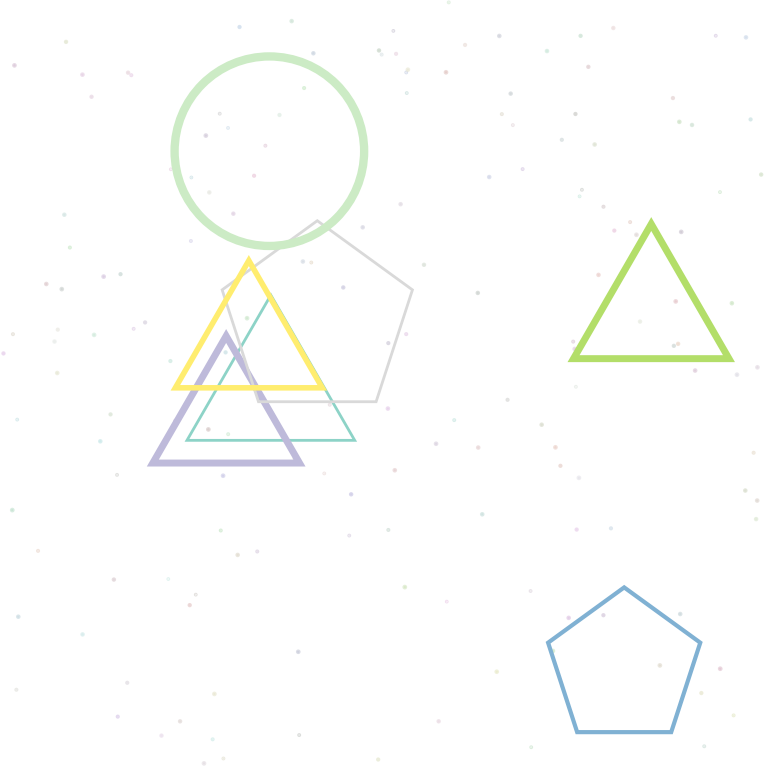[{"shape": "triangle", "thickness": 1, "radius": 0.63, "center": [0.352, 0.491]}, {"shape": "triangle", "thickness": 2.5, "radius": 0.55, "center": [0.294, 0.454]}, {"shape": "pentagon", "thickness": 1.5, "radius": 0.52, "center": [0.811, 0.133]}, {"shape": "triangle", "thickness": 2.5, "radius": 0.58, "center": [0.846, 0.592]}, {"shape": "pentagon", "thickness": 1, "radius": 0.65, "center": [0.412, 0.583]}, {"shape": "circle", "thickness": 3, "radius": 0.62, "center": [0.35, 0.804]}, {"shape": "triangle", "thickness": 2, "radius": 0.55, "center": [0.323, 0.551]}]